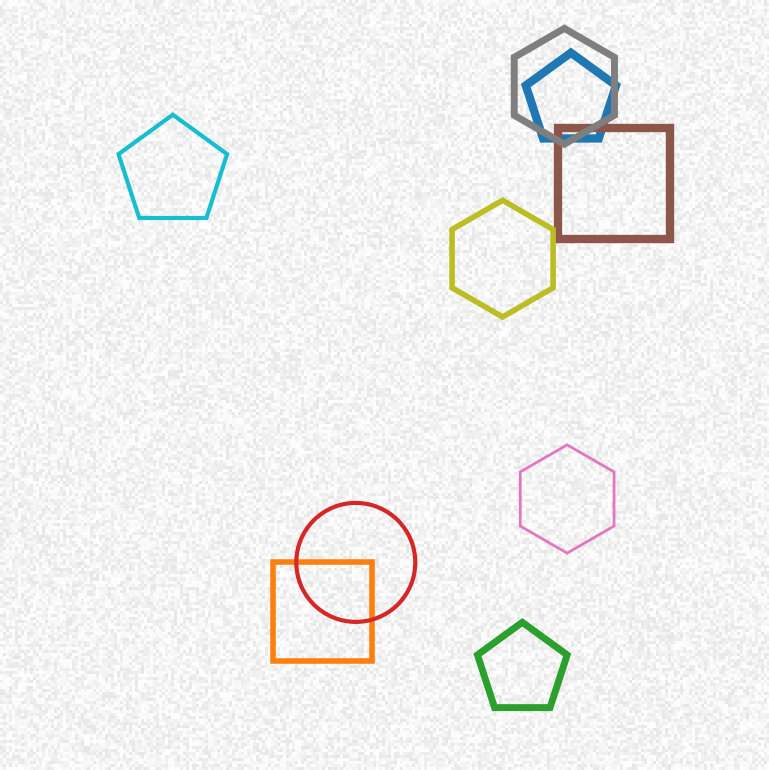[{"shape": "pentagon", "thickness": 3, "radius": 0.31, "center": [0.741, 0.87]}, {"shape": "square", "thickness": 2, "radius": 0.32, "center": [0.419, 0.206]}, {"shape": "pentagon", "thickness": 2.5, "radius": 0.31, "center": [0.678, 0.131]}, {"shape": "circle", "thickness": 1.5, "radius": 0.39, "center": [0.462, 0.27]}, {"shape": "square", "thickness": 3, "radius": 0.36, "center": [0.798, 0.762]}, {"shape": "hexagon", "thickness": 1, "radius": 0.35, "center": [0.737, 0.352]}, {"shape": "hexagon", "thickness": 2.5, "radius": 0.38, "center": [0.733, 0.888]}, {"shape": "hexagon", "thickness": 2, "radius": 0.38, "center": [0.653, 0.664]}, {"shape": "pentagon", "thickness": 1.5, "radius": 0.37, "center": [0.224, 0.777]}]